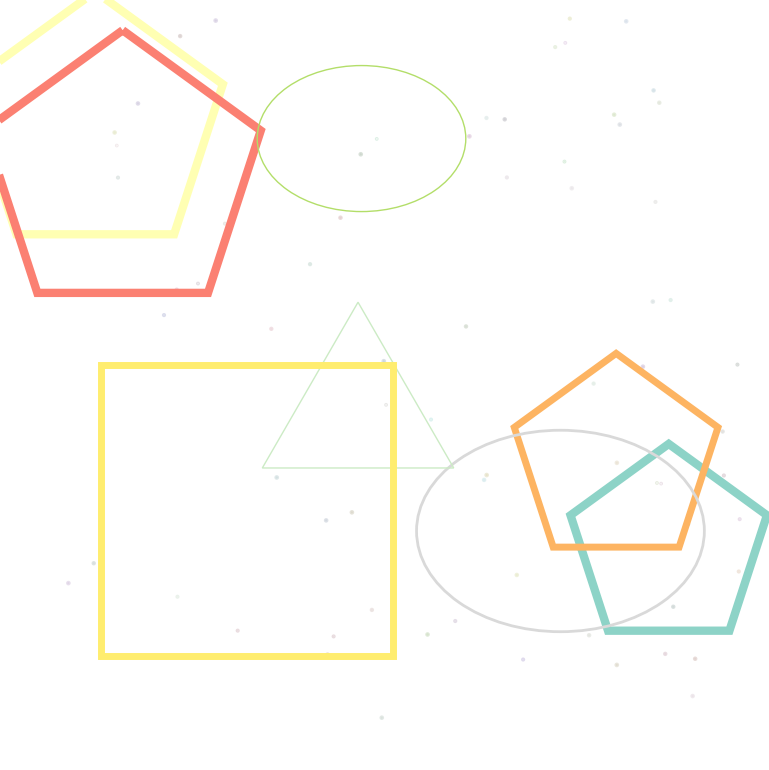[{"shape": "pentagon", "thickness": 3, "radius": 0.67, "center": [0.868, 0.289]}, {"shape": "pentagon", "thickness": 3, "radius": 0.87, "center": [0.124, 0.837]}, {"shape": "pentagon", "thickness": 3, "radius": 0.94, "center": [0.159, 0.772]}, {"shape": "pentagon", "thickness": 2.5, "radius": 0.7, "center": [0.8, 0.402]}, {"shape": "oval", "thickness": 0.5, "radius": 0.68, "center": [0.469, 0.82]}, {"shape": "oval", "thickness": 1, "radius": 0.93, "center": [0.728, 0.31]}, {"shape": "triangle", "thickness": 0.5, "radius": 0.72, "center": [0.465, 0.464]}, {"shape": "square", "thickness": 2.5, "radius": 0.95, "center": [0.321, 0.337]}]